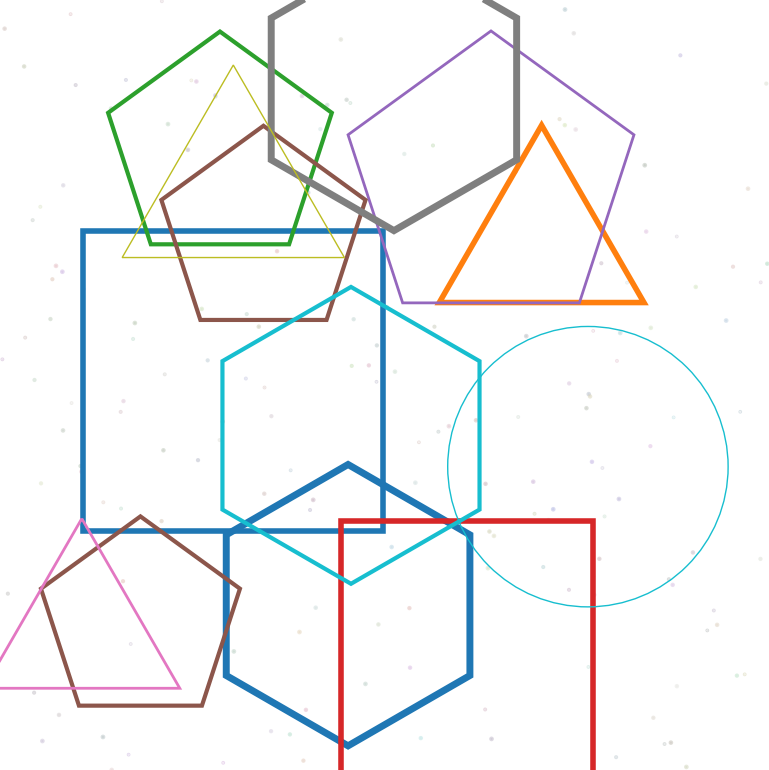[{"shape": "square", "thickness": 2, "radius": 0.97, "center": [0.302, 0.505]}, {"shape": "hexagon", "thickness": 2.5, "radius": 0.91, "center": [0.452, 0.214]}, {"shape": "triangle", "thickness": 2, "radius": 0.77, "center": [0.703, 0.684]}, {"shape": "pentagon", "thickness": 1.5, "radius": 0.76, "center": [0.286, 0.806]}, {"shape": "square", "thickness": 2, "radius": 0.82, "center": [0.606, 0.16]}, {"shape": "pentagon", "thickness": 1, "radius": 0.98, "center": [0.638, 0.765]}, {"shape": "pentagon", "thickness": 1.5, "radius": 0.68, "center": [0.182, 0.193]}, {"shape": "pentagon", "thickness": 1.5, "radius": 0.7, "center": [0.342, 0.697]}, {"shape": "triangle", "thickness": 1, "radius": 0.73, "center": [0.106, 0.18]}, {"shape": "hexagon", "thickness": 2.5, "radius": 0.92, "center": [0.512, 0.884]}, {"shape": "triangle", "thickness": 0.5, "radius": 0.83, "center": [0.303, 0.749]}, {"shape": "circle", "thickness": 0.5, "radius": 0.91, "center": [0.764, 0.394]}, {"shape": "hexagon", "thickness": 1.5, "radius": 0.96, "center": [0.456, 0.435]}]